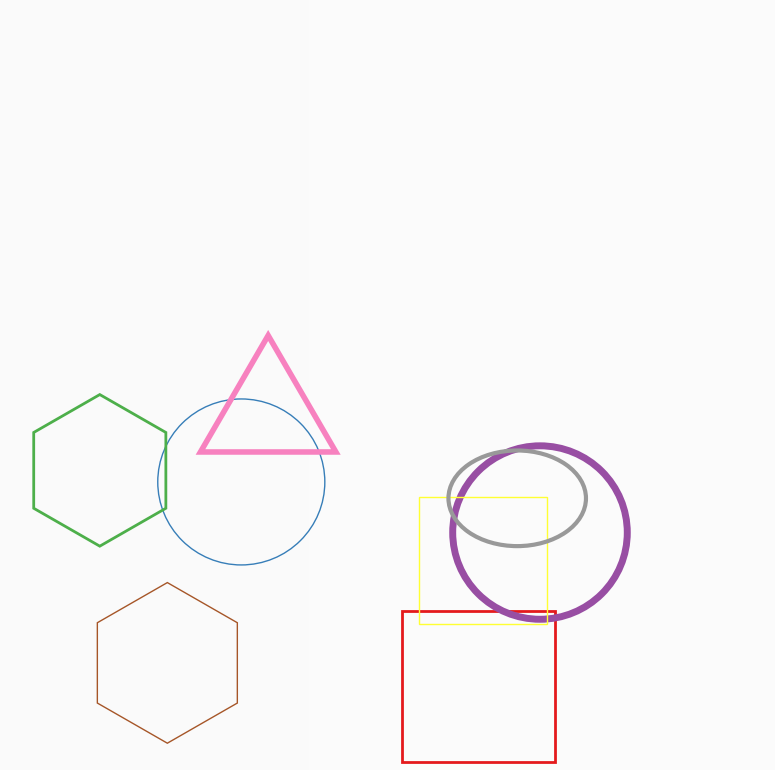[{"shape": "square", "thickness": 1, "radius": 0.49, "center": [0.617, 0.108]}, {"shape": "circle", "thickness": 0.5, "radius": 0.54, "center": [0.311, 0.374]}, {"shape": "hexagon", "thickness": 1, "radius": 0.49, "center": [0.129, 0.389]}, {"shape": "circle", "thickness": 2.5, "radius": 0.56, "center": [0.697, 0.308]}, {"shape": "square", "thickness": 0.5, "radius": 0.41, "center": [0.623, 0.272]}, {"shape": "hexagon", "thickness": 0.5, "radius": 0.52, "center": [0.216, 0.139]}, {"shape": "triangle", "thickness": 2, "radius": 0.5, "center": [0.346, 0.463]}, {"shape": "oval", "thickness": 1.5, "radius": 0.44, "center": [0.667, 0.353]}]